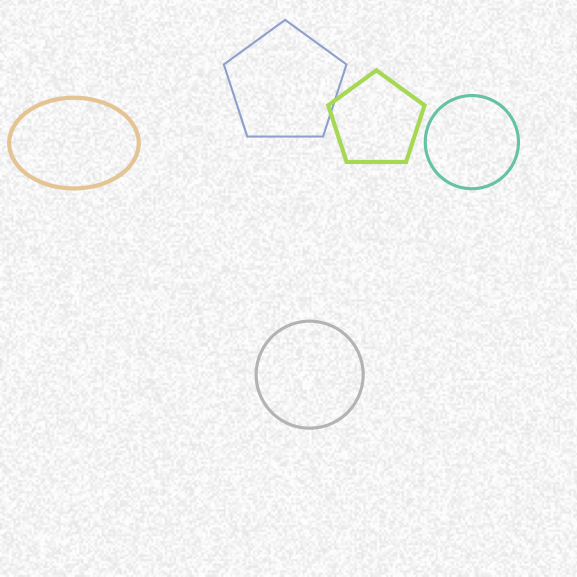[{"shape": "circle", "thickness": 1.5, "radius": 0.4, "center": [0.817, 0.753]}, {"shape": "pentagon", "thickness": 1, "radius": 0.56, "center": [0.494, 0.853]}, {"shape": "pentagon", "thickness": 2, "radius": 0.44, "center": [0.652, 0.79]}, {"shape": "oval", "thickness": 2, "radius": 0.56, "center": [0.128, 0.751]}, {"shape": "circle", "thickness": 1.5, "radius": 0.46, "center": [0.536, 0.35]}]